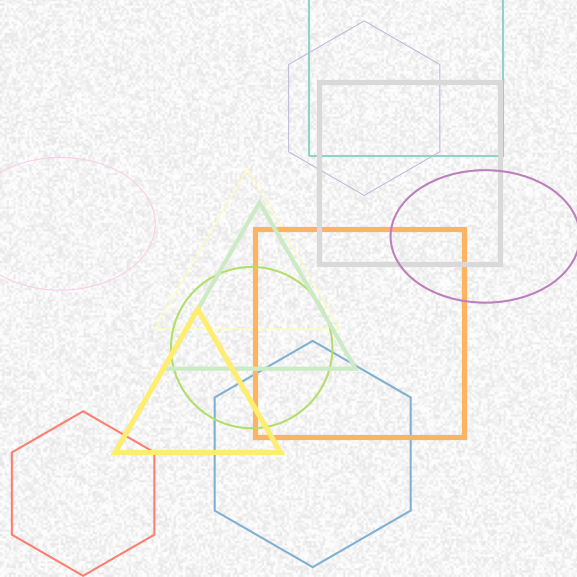[{"shape": "square", "thickness": 1, "radius": 0.84, "center": [0.704, 0.898]}, {"shape": "triangle", "thickness": 0.5, "radius": 0.93, "center": [0.428, 0.522]}, {"shape": "hexagon", "thickness": 0.5, "radius": 0.76, "center": [0.631, 0.812]}, {"shape": "hexagon", "thickness": 1, "radius": 0.71, "center": [0.144, 0.144]}, {"shape": "hexagon", "thickness": 1, "radius": 0.98, "center": [0.541, 0.213]}, {"shape": "square", "thickness": 2.5, "radius": 0.9, "center": [0.622, 0.422]}, {"shape": "circle", "thickness": 1, "radius": 0.7, "center": [0.436, 0.397]}, {"shape": "oval", "thickness": 0.5, "radius": 0.82, "center": [0.105, 0.612]}, {"shape": "square", "thickness": 2.5, "radius": 0.79, "center": [0.709, 0.7]}, {"shape": "oval", "thickness": 1, "radius": 0.82, "center": [0.84, 0.59]}, {"shape": "triangle", "thickness": 2, "radius": 0.96, "center": [0.449, 0.457]}, {"shape": "triangle", "thickness": 2.5, "radius": 0.83, "center": [0.342, 0.298]}]